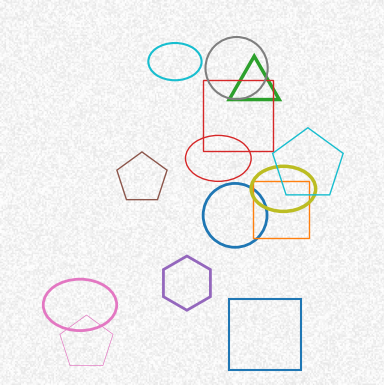[{"shape": "square", "thickness": 1.5, "radius": 0.46, "center": [0.688, 0.131]}, {"shape": "circle", "thickness": 2, "radius": 0.41, "center": [0.611, 0.441]}, {"shape": "square", "thickness": 1, "radius": 0.37, "center": [0.73, 0.456]}, {"shape": "triangle", "thickness": 2.5, "radius": 0.38, "center": [0.66, 0.779]}, {"shape": "square", "thickness": 1, "radius": 0.46, "center": [0.619, 0.699]}, {"shape": "oval", "thickness": 1, "radius": 0.43, "center": [0.567, 0.589]}, {"shape": "hexagon", "thickness": 2, "radius": 0.35, "center": [0.486, 0.265]}, {"shape": "pentagon", "thickness": 1, "radius": 0.34, "center": [0.369, 0.537]}, {"shape": "pentagon", "thickness": 0.5, "radius": 0.36, "center": [0.225, 0.109]}, {"shape": "oval", "thickness": 2, "radius": 0.48, "center": [0.208, 0.208]}, {"shape": "circle", "thickness": 1.5, "radius": 0.4, "center": [0.615, 0.823]}, {"shape": "oval", "thickness": 2.5, "radius": 0.42, "center": [0.736, 0.509]}, {"shape": "pentagon", "thickness": 1, "radius": 0.48, "center": [0.8, 0.572]}, {"shape": "oval", "thickness": 1.5, "radius": 0.35, "center": [0.454, 0.84]}]